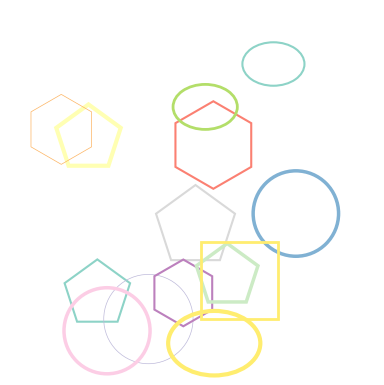[{"shape": "pentagon", "thickness": 1.5, "radius": 0.45, "center": [0.253, 0.237]}, {"shape": "oval", "thickness": 1.5, "radius": 0.4, "center": [0.71, 0.834]}, {"shape": "pentagon", "thickness": 3, "radius": 0.44, "center": [0.23, 0.641]}, {"shape": "circle", "thickness": 0.5, "radius": 0.58, "center": [0.385, 0.171]}, {"shape": "hexagon", "thickness": 1.5, "radius": 0.57, "center": [0.554, 0.623]}, {"shape": "circle", "thickness": 2.5, "radius": 0.55, "center": [0.768, 0.445]}, {"shape": "hexagon", "thickness": 0.5, "radius": 0.45, "center": [0.159, 0.664]}, {"shape": "oval", "thickness": 2, "radius": 0.42, "center": [0.533, 0.722]}, {"shape": "circle", "thickness": 2.5, "radius": 0.56, "center": [0.278, 0.141]}, {"shape": "pentagon", "thickness": 1.5, "radius": 0.54, "center": [0.508, 0.412]}, {"shape": "hexagon", "thickness": 1.5, "radius": 0.43, "center": [0.476, 0.239]}, {"shape": "pentagon", "thickness": 2.5, "radius": 0.42, "center": [0.59, 0.284]}, {"shape": "oval", "thickness": 3, "radius": 0.6, "center": [0.556, 0.109]}, {"shape": "square", "thickness": 2, "radius": 0.5, "center": [0.622, 0.272]}]